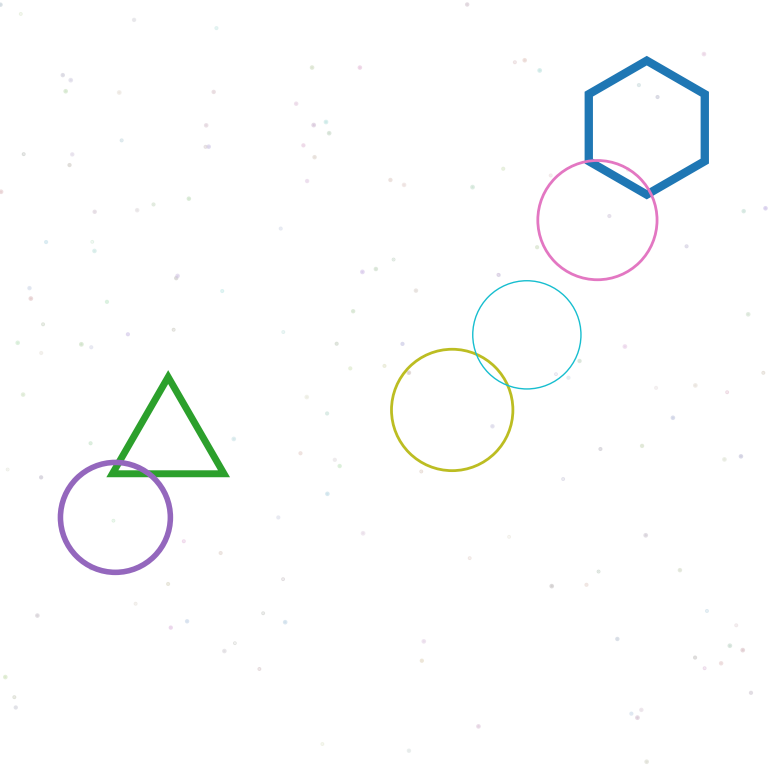[{"shape": "hexagon", "thickness": 3, "radius": 0.43, "center": [0.84, 0.834]}, {"shape": "triangle", "thickness": 2.5, "radius": 0.42, "center": [0.218, 0.427]}, {"shape": "circle", "thickness": 2, "radius": 0.36, "center": [0.15, 0.328]}, {"shape": "circle", "thickness": 1, "radius": 0.39, "center": [0.776, 0.714]}, {"shape": "circle", "thickness": 1, "radius": 0.39, "center": [0.587, 0.468]}, {"shape": "circle", "thickness": 0.5, "radius": 0.35, "center": [0.684, 0.565]}]